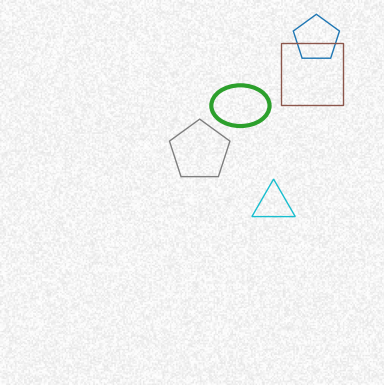[{"shape": "pentagon", "thickness": 1, "radius": 0.32, "center": [0.822, 0.9]}, {"shape": "oval", "thickness": 3, "radius": 0.38, "center": [0.624, 0.726]}, {"shape": "square", "thickness": 1, "radius": 0.4, "center": [0.81, 0.807]}, {"shape": "pentagon", "thickness": 1, "radius": 0.41, "center": [0.519, 0.608]}, {"shape": "triangle", "thickness": 1, "radius": 0.32, "center": [0.711, 0.47]}]